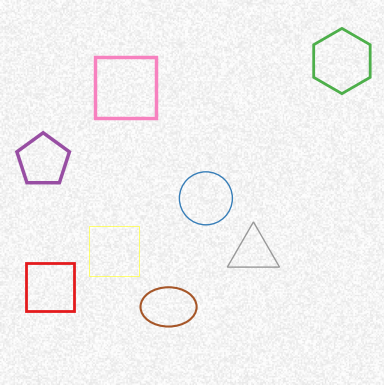[{"shape": "square", "thickness": 2, "radius": 0.31, "center": [0.13, 0.254]}, {"shape": "circle", "thickness": 1, "radius": 0.34, "center": [0.535, 0.485]}, {"shape": "hexagon", "thickness": 2, "radius": 0.42, "center": [0.888, 0.841]}, {"shape": "pentagon", "thickness": 2.5, "radius": 0.36, "center": [0.112, 0.583]}, {"shape": "square", "thickness": 0.5, "radius": 0.32, "center": [0.296, 0.348]}, {"shape": "oval", "thickness": 1.5, "radius": 0.36, "center": [0.438, 0.203]}, {"shape": "square", "thickness": 2.5, "radius": 0.4, "center": [0.326, 0.774]}, {"shape": "triangle", "thickness": 1, "radius": 0.39, "center": [0.658, 0.345]}]